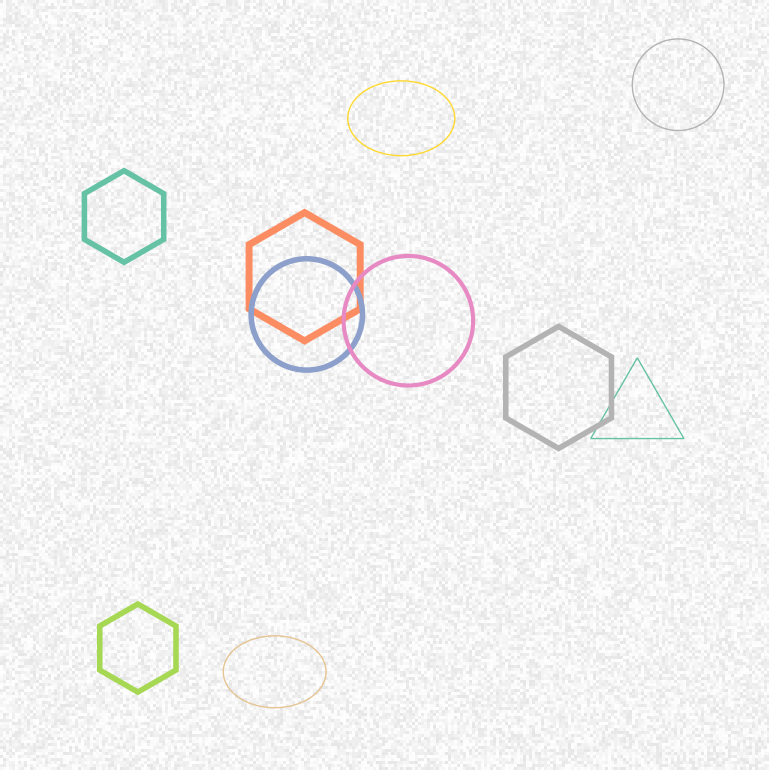[{"shape": "triangle", "thickness": 0.5, "radius": 0.35, "center": [0.828, 0.465]}, {"shape": "hexagon", "thickness": 2, "radius": 0.3, "center": [0.161, 0.719]}, {"shape": "hexagon", "thickness": 2.5, "radius": 0.42, "center": [0.396, 0.641]}, {"shape": "circle", "thickness": 2, "radius": 0.36, "center": [0.398, 0.592]}, {"shape": "circle", "thickness": 1.5, "radius": 0.42, "center": [0.53, 0.583]}, {"shape": "hexagon", "thickness": 2, "radius": 0.29, "center": [0.179, 0.158]}, {"shape": "oval", "thickness": 0.5, "radius": 0.35, "center": [0.521, 0.846]}, {"shape": "oval", "thickness": 0.5, "radius": 0.33, "center": [0.357, 0.128]}, {"shape": "circle", "thickness": 0.5, "radius": 0.3, "center": [0.881, 0.89]}, {"shape": "hexagon", "thickness": 2, "radius": 0.4, "center": [0.725, 0.497]}]